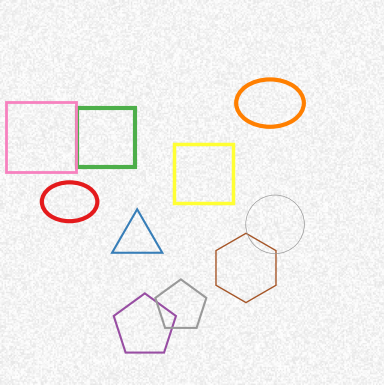[{"shape": "oval", "thickness": 3, "radius": 0.36, "center": [0.181, 0.476]}, {"shape": "triangle", "thickness": 1.5, "radius": 0.38, "center": [0.356, 0.381]}, {"shape": "square", "thickness": 3, "radius": 0.38, "center": [0.276, 0.643]}, {"shape": "pentagon", "thickness": 1.5, "radius": 0.42, "center": [0.376, 0.153]}, {"shape": "oval", "thickness": 3, "radius": 0.44, "center": [0.701, 0.732]}, {"shape": "square", "thickness": 2.5, "radius": 0.38, "center": [0.528, 0.549]}, {"shape": "hexagon", "thickness": 1, "radius": 0.45, "center": [0.639, 0.304]}, {"shape": "square", "thickness": 2, "radius": 0.46, "center": [0.106, 0.645]}, {"shape": "pentagon", "thickness": 1.5, "radius": 0.35, "center": [0.47, 0.205]}, {"shape": "circle", "thickness": 0.5, "radius": 0.38, "center": [0.714, 0.417]}]